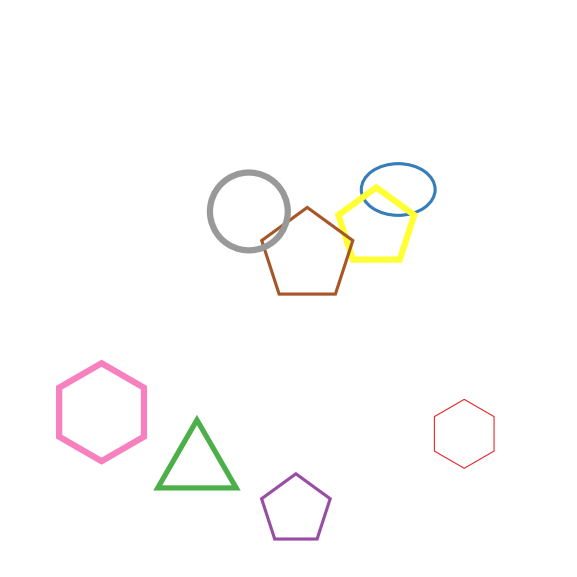[{"shape": "hexagon", "thickness": 0.5, "radius": 0.3, "center": [0.804, 0.248]}, {"shape": "oval", "thickness": 1.5, "radius": 0.32, "center": [0.69, 0.671]}, {"shape": "triangle", "thickness": 2.5, "radius": 0.39, "center": [0.341, 0.193]}, {"shape": "pentagon", "thickness": 1.5, "radius": 0.31, "center": [0.512, 0.116]}, {"shape": "pentagon", "thickness": 3, "radius": 0.35, "center": [0.652, 0.605]}, {"shape": "pentagon", "thickness": 1.5, "radius": 0.41, "center": [0.532, 0.557]}, {"shape": "hexagon", "thickness": 3, "radius": 0.42, "center": [0.176, 0.285]}, {"shape": "circle", "thickness": 3, "radius": 0.34, "center": [0.431, 0.633]}]